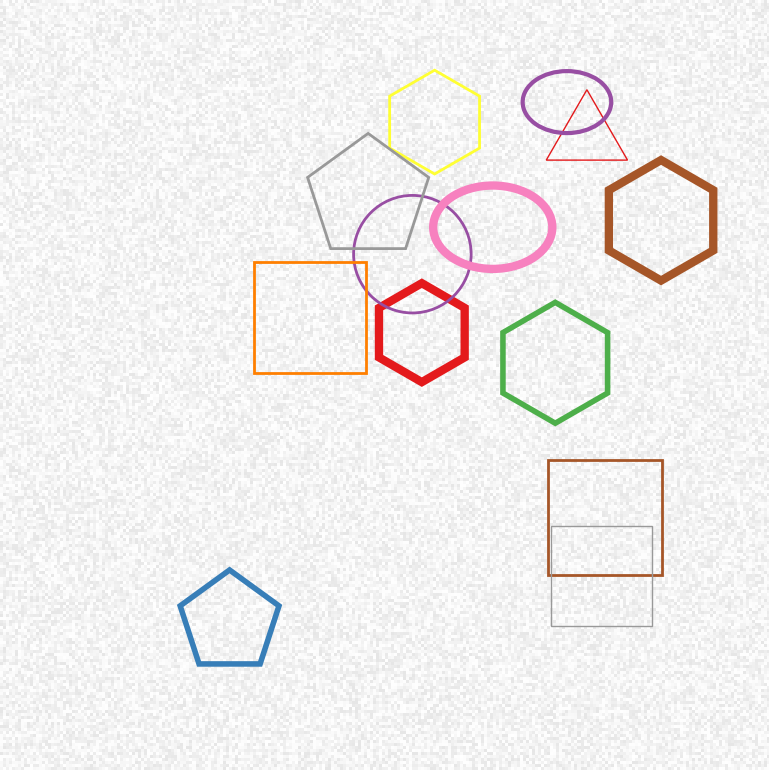[{"shape": "hexagon", "thickness": 3, "radius": 0.32, "center": [0.548, 0.568]}, {"shape": "triangle", "thickness": 0.5, "radius": 0.3, "center": [0.762, 0.823]}, {"shape": "pentagon", "thickness": 2, "radius": 0.34, "center": [0.298, 0.192]}, {"shape": "hexagon", "thickness": 2, "radius": 0.39, "center": [0.721, 0.529]}, {"shape": "circle", "thickness": 1, "radius": 0.38, "center": [0.536, 0.67]}, {"shape": "oval", "thickness": 1.5, "radius": 0.29, "center": [0.736, 0.867]}, {"shape": "square", "thickness": 1, "radius": 0.36, "center": [0.403, 0.588]}, {"shape": "hexagon", "thickness": 1, "radius": 0.34, "center": [0.564, 0.841]}, {"shape": "hexagon", "thickness": 3, "radius": 0.39, "center": [0.859, 0.714]}, {"shape": "square", "thickness": 1, "radius": 0.37, "center": [0.785, 0.328]}, {"shape": "oval", "thickness": 3, "radius": 0.39, "center": [0.64, 0.705]}, {"shape": "square", "thickness": 0.5, "radius": 0.33, "center": [0.781, 0.252]}, {"shape": "pentagon", "thickness": 1, "radius": 0.41, "center": [0.478, 0.744]}]